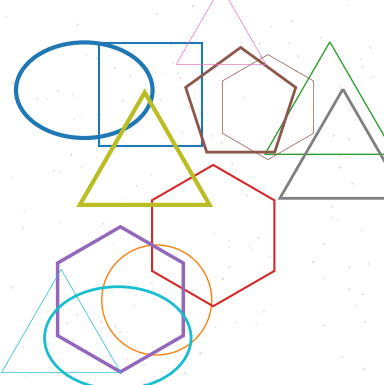[{"shape": "oval", "thickness": 3, "radius": 0.89, "center": [0.219, 0.766]}, {"shape": "square", "thickness": 1.5, "radius": 0.67, "center": [0.391, 0.755]}, {"shape": "circle", "thickness": 1, "radius": 0.71, "center": [0.407, 0.221]}, {"shape": "triangle", "thickness": 1, "radius": 0.97, "center": [0.857, 0.697]}, {"shape": "hexagon", "thickness": 1.5, "radius": 0.92, "center": [0.554, 0.388]}, {"shape": "hexagon", "thickness": 2.5, "radius": 0.94, "center": [0.313, 0.222]}, {"shape": "pentagon", "thickness": 2, "radius": 0.75, "center": [0.625, 0.726]}, {"shape": "hexagon", "thickness": 0.5, "radius": 0.68, "center": [0.696, 0.722]}, {"shape": "triangle", "thickness": 0.5, "radius": 0.68, "center": [0.574, 0.9]}, {"shape": "triangle", "thickness": 2, "radius": 0.95, "center": [0.891, 0.579]}, {"shape": "triangle", "thickness": 3, "radius": 0.97, "center": [0.376, 0.565]}, {"shape": "oval", "thickness": 2, "radius": 0.95, "center": [0.306, 0.122]}, {"shape": "triangle", "thickness": 0.5, "radius": 0.89, "center": [0.159, 0.121]}]